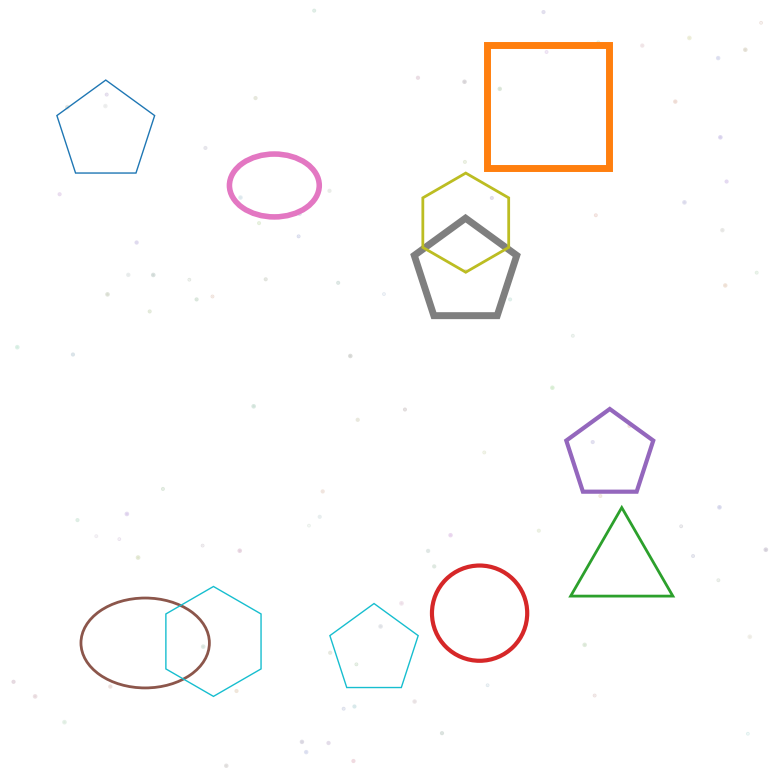[{"shape": "pentagon", "thickness": 0.5, "radius": 0.33, "center": [0.137, 0.829]}, {"shape": "square", "thickness": 2.5, "radius": 0.4, "center": [0.712, 0.862]}, {"shape": "triangle", "thickness": 1, "radius": 0.38, "center": [0.807, 0.264]}, {"shape": "circle", "thickness": 1.5, "radius": 0.31, "center": [0.623, 0.204]}, {"shape": "pentagon", "thickness": 1.5, "radius": 0.3, "center": [0.792, 0.409]}, {"shape": "oval", "thickness": 1, "radius": 0.42, "center": [0.189, 0.165]}, {"shape": "oval", "thickness": 2, "radius": 0.29, "center": [0.356, 0.759]}, {"shape": "pentagon", "thickness": 2.5, "radius": 0.35, "center": [0.605, 0.647]}, {"shape": "hexagon", "thickness": 1, "radius": 0.32, "center": [0.605, 0.711]}, {"shape": "hexagon", "thickness": 0.5, "radius": 0.36, "center": [0.277, 0.167]}, {"shape": "pentagon", "thickness": 0.5, "radius": 0.3, "center": [0.486, 0.156]}]